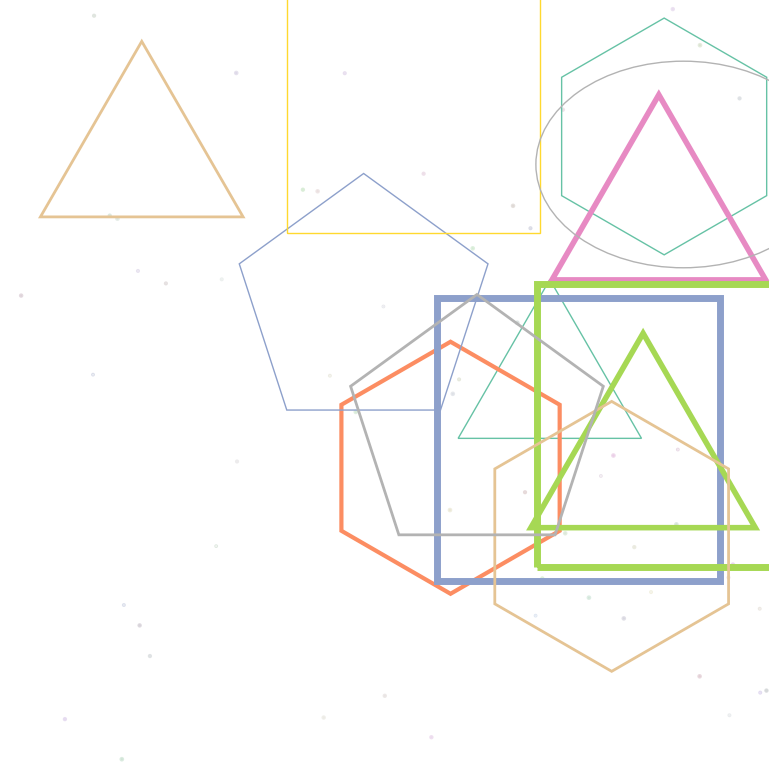[{"shape": "triangle", "thickness": 0.5, "radius": 0.69, "center": [0.714, 0.499]}, {"shape": "hexagon", "thickness": 0.5, "radius": 0.77, "center": [0.863, 0.823]}, {"shape": "hexagon", "thickness": 1.5, "radius": 0.82, "center": [0.585, 0.393]}, {"shape": "pentagon", "thickness": 0.5, "radius": 0.85, "center": [0.472, 0.605]}, {"shape": "square", "thickness": 2.5, "radius": 0.92, "center": [0.751, 0.429]}, {"shape": "triangle", "thickness": 2, "radius": 0.8, "center": [0.856, 0.717]}, {"shape": "triangle", "thickness": 2, "radius": 0.84, "center": [0.835, 0.399]}, {"shape": "square", "thickness": 2.5, "radius": 0.92, "center": [0.881, 0.447]}, {"shape": "square", "thickness": 0.5, "radius": 0.82, "center": [0.536, 0.862]}, {"shape": "hexagon", "thickness": 1, "radius": 0.88, "center": [0.794, 0.303]}, {"shape": "triangle", "thickness": 1, "radius": 0.76, "center": [0.184, 0.794]}, {"shape": "oval", "thickness": 0.5, "radius": 0.96, "center": [0.888, 0.786]}, {"shape": "pentagon", "thickness": 1, "radius": 0.86, "center": [0.619, 0.445]}]